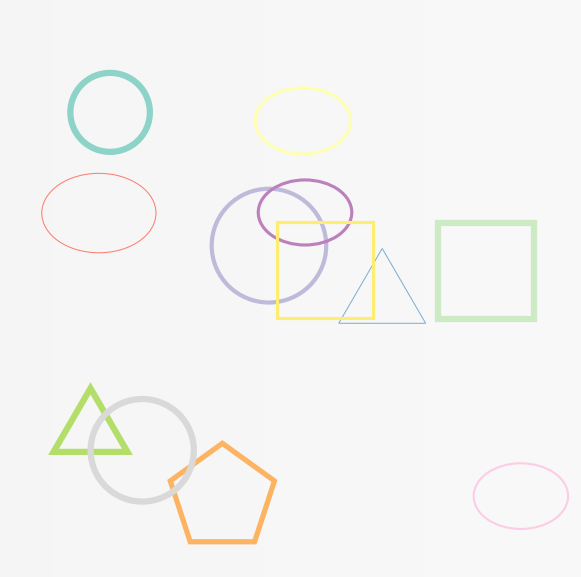[{"shape": "circle", "thickness": 3, "radius": 0.34, "center": [0.189, 0.805]}, {"shape": "oval", "thickness": 1.5, "radius": 0.41, "center": [0.521, 0.79]}, {"shape": "circle", "thickness": 2, "radius": 0.49, "center": [0.463, 0.574]}, {"shape": "oval", "thickness": 0.5, "radius": 0.49, "center": [0.17, 0.63]}, {"shape": "triangle", "thickness": 0.5, "radius": 0.43, "center": [0.658, 0.482]}, {"shape": "pentagon", "thickness": 2.5, "radius": 0.47, "center": [0.383, 0.137]}, {"shape": "triangle", "thickness": 3, "radius": 0.37, "center": [0.156, 0.253]}, {"shape": "oval", "thickness": 1, "radius": 0.41, "center": [0.896, 0.14]}, {"shape": "circle", "thickness": 3, "radius": 0.44, "center": [0.245, 0.219]}, {"shape": "oval", "thickness": 1.5, "radius": 0.4, "center": [0.525, 0.631]}, {"shape": "square", "thickness": 3, "radius": 0.41, "center": [0.836, 0.53]}, {"shape": "square", "thickness": 1.5, "radius": 0.41, "center": [0.559, 0.532]}]